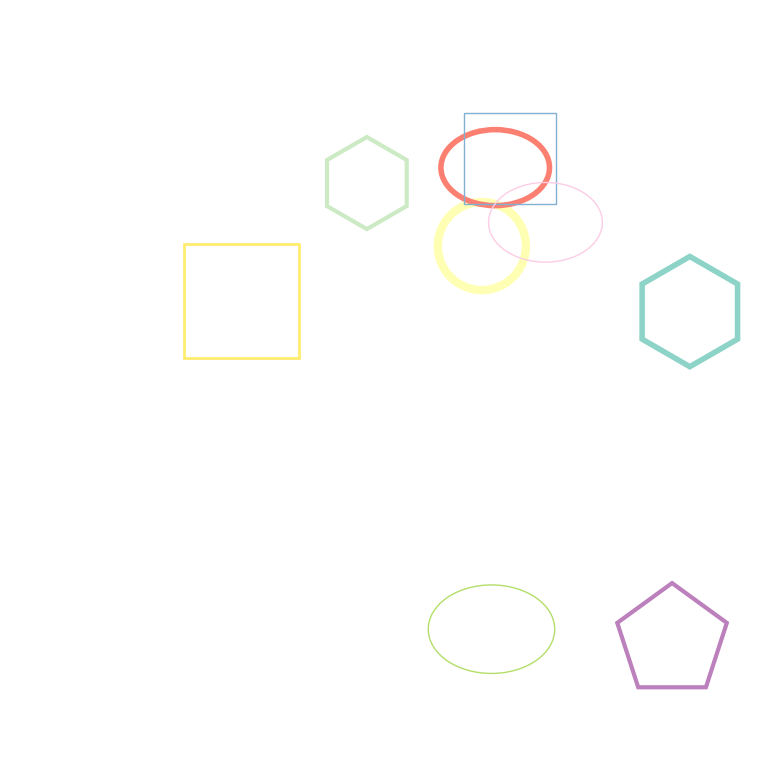[{"shape": "hexagon", "thickness": 2, "radius": 0.36, "center": [0.896, 0.595]}, {"shape": "circle", "thickness": 3, "radius": 0.29, "center": [0.626, 0.68]}, {"shape": "oval", "thickness": 2, "radius": 0.35, "center": [0.643, 0.782]}, {"shape": "square", "thickness": 0.5, "radius": 0.3, "center": [0.662, 0.794]}, {"shape": "oval", "thickness": 0.5, "radius": 0.41, "center": [0.638, 0.183]}, {"shape": "oval", "thickness": 0.5, "radius": 0.37, "center": [0.708, 0.711]}, {"shape": "pentagon", "thickness": 1.5, "radius": 0.37, "center": [0.873, 0.168]}, {"shape": "hexagon", "thickness": 1.5, "radius": 0.3, "center": [0.476, 0.762]}, {"shape": "square", "thickness": 1, "radius": 0.37, "center": [0.314, 0.609]}]